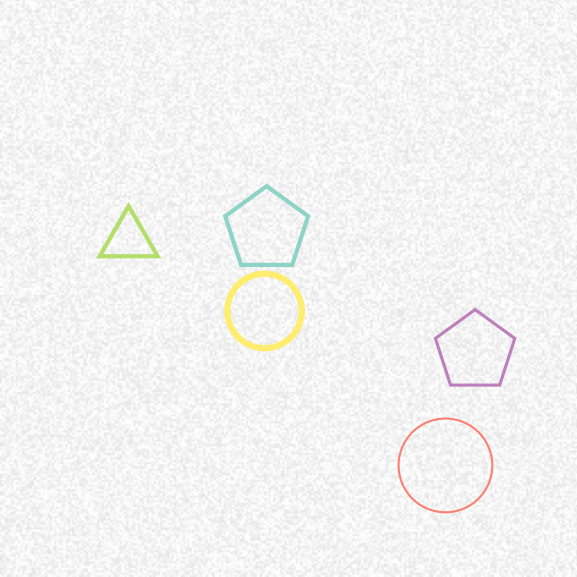[{"shape": "pentagon", "thickness": 2, "radius": 0.38, "center": [0.462, 0.601]}, {"shape": "circle", "thickness": 1, "radius": 0.41, "center": [0.771, 0.193]}, {"shape": "triangle", "thickness": 2, "radius": 0.29, "center": [0.223, 0.584]}, {"shape": "pentagon", "thickness": 1.5, "radius": 0.36, "center": [0.823, 0.391]}, {"shape": "circle", "thickness": 3, "radius": 0.32, "center": [0.458, 0.461]}]